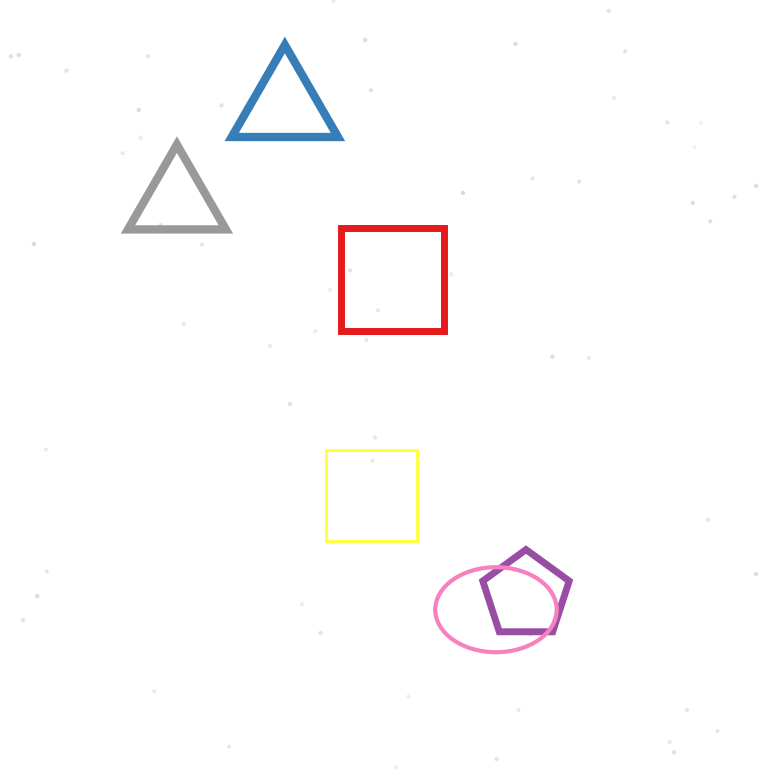[{"shape": "square", "thickness": 2.5, "radius": 0.33, "center": [0.51, 0.637]}, {"shape": "triangle", "thickness": 3, "radius": 0.4, "center": [0.37, 0.862]}, {"shape": "pentagon", "thickness": 2.5, "radius": 0.29, "center": [0.683, 0.227]}, {"shape": "square", "thickness": 1, "radius": 0.3, "center": [0.483, 0.357]}, {"shape": "oval", "thickness": 1.5, "radius": 0.39, "center": [0.644, 0.208]}, {"shape": "triangle", "thickness": 3, "radius": 0.37, "center": [0.23, 0.739]}]